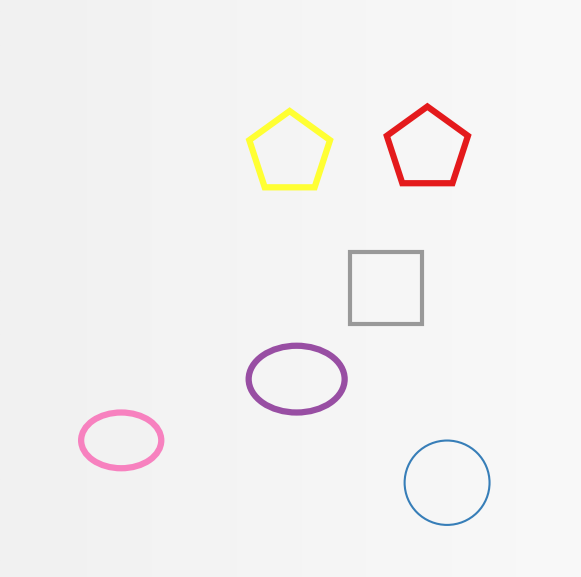[{"shape": "pentagon", "thickness": 3, "radius": 0.37, "center": [0.735, 0.741]}, {"shape": "circle", "thickness": 1, "radius": 0.37, "center": [0.769, 0.163]}, {"shape": "oval", "thickness": 3, "radius": 0.41, "center": [0.51, 0.343]}, {"shape": "pentagon", "thickness": 3, "radius": 0.37, "center": [0.498, 0.734]}, {"shape": "oval", "thickness": 3, "radius": 0.34, "center": [0.209, 0.237]}, {"shape": "square", "thickness": 2, "radius": 0.31, "center": [0.664, 0.5]}]